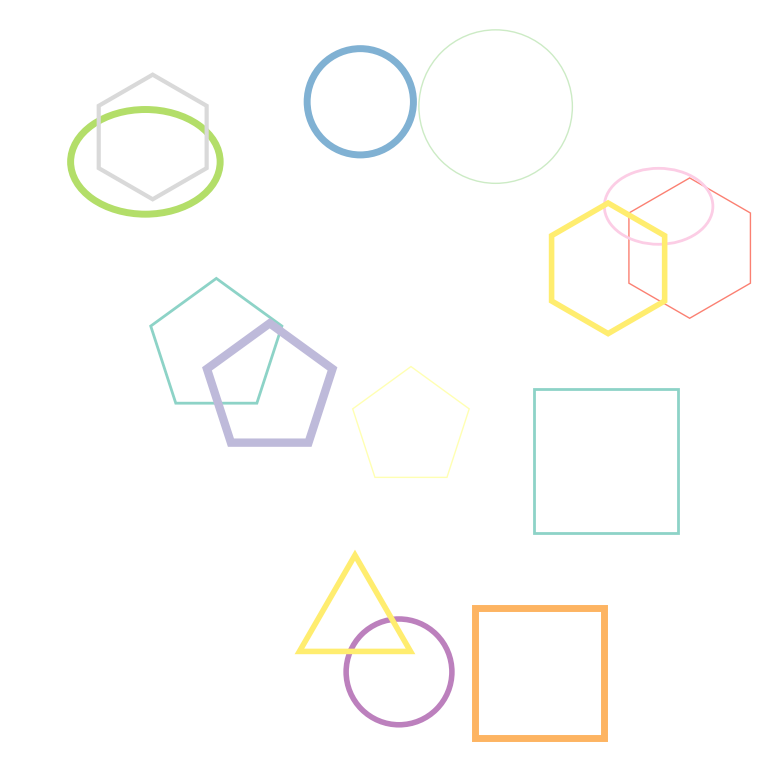[{"shape": "square", "thickness": 1, "radius": 0.47, "center": [0.787, 0.402]}, {"shape": "pentagon", "thickness": 1, "radius": 0.45, "center": [0.281, 0.549]}, {"shape": "pentagon", "thickness": 0.5, "radius": 0.4, "center": [0.534, 0.444]}, {"shape": "pentagon", "thickness": 3, "radius": 0.43, "center": [0.35, 0.494]}, {"shape": "hexagon", "thickness": 0.5, "radius": 0.46, "center": [0.896, 0.678]}, {"shape": "circle", "thickness": 2.5, "radius": 0.35, "center": [0.468, 0.868]}, {"shape": "square", "thickness": 2.5, "radius": 0.42, "center": [0.701, 0.126]}, {"shape": "oval", "thickness": 2.5, "radius": 0.49, "center": [0.189, 0.79]}, {"shape": "oval", "thickness": 1, "radius": 0.35, "center": [0.855, 0.732]}, {"shape": "hexagon", "thickness": 1.5, "radius": 0.4, "center": [0.198, 0.822]}, {"shape": "circle", "thickness": 2, "radius": 0.34, "center": [0.518, 0.127]}, {"shape": "circle", "thickness": 0.5, "radius": 0.5, "center": [0.644, 0.862]}, {"shape": "hexagon", "thickness": 2, "radius": 0.42, "center": [0.79, 0.652]}, {"shape": "triangle", "thickness": 2, "radius": 0.42, "center": [0.461, 0.196]}]